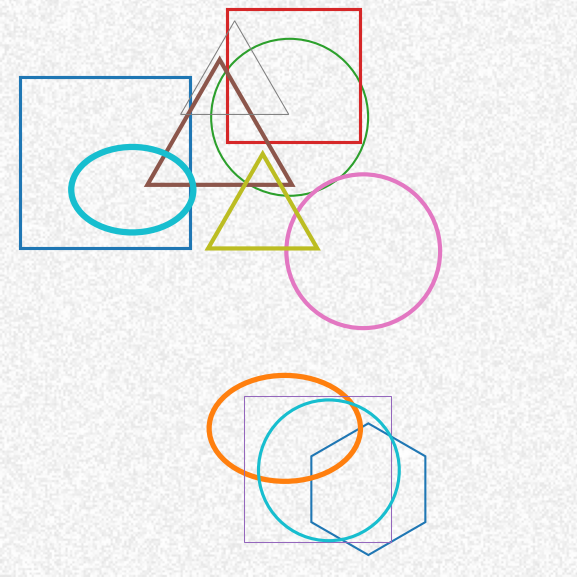[{"shape": "square", "thickness": 1.5, "radius": 0.74, "center": [0.182, 0.717]}, {"shape": "hexagon", "thickness": 1, "radius": 0.57, "center": [0.638, 0.152]}, {"shape": "oval", "thickness": 2.5, "radius": 0.66, "center": [0.493, 0.257]}, {"shape": "circle", "thickness": 1, "radius": 0.68, "center": [0.502, 0.796]}, {"shape": "square", "thickness": 1.5, "radius": 0.58, "center": [0.508, 0.868]}, {"shape": "square", "thickness": 0.5, "radius": 0.63, "center": [0.55, 0.187]}, {"shape": "triangle", "thickness": 2, "radius": 0.72, "center": [0.38, 0.751]}, {"shape": "circle", "thickness": 2, "radius": 0.67, "center": [0.629, 0.564]}, {"shape": "triangle", "thickness": 0.5, "radius": 0.54, "center": [0.406, 0.855]}, {"shape": "triangle", "thickness": 2, "radius": 0.55, "center": [0.455, 0.624]}, {"shape": "oval", "thickness": 3, "radius": 0.53, "center": [0.229, 0.671]}, {"shape": "circle", "thickness": 1.5, "radius": 0.61, "center": [0.569, 0.185]}]